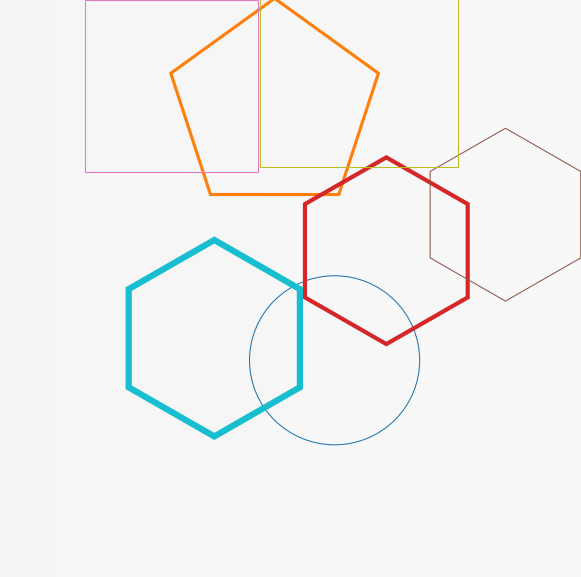[{"shape": "circle", "thickness": 0.5, "radius": 0.73, "center": [0.576, 0.375]}, {"shape": "pentagon", "thickness": 1.5, "radius": 0.94, "center": [0.472, 0.814]}, {"shape": "hexagon", "thickness": 2, "radius": 0.81, "center": [0.665, 0.565]}, {"shape": "hexagon", "thickness": 0.5, "radius": 0.75, "center": [0.87, 0.627]}, {"shape": "square", "thickness": 0.5, "radius": 0.74, "center": [0.295, 0.85]}, {"shape": "square", "thickness": 0.5, "radius": 0.85, "center": [0.618, 0.881]}, {"shape": "hexagon", "thickness": 3, "radius": 0.85, "center": [0.369, 0.413]}]